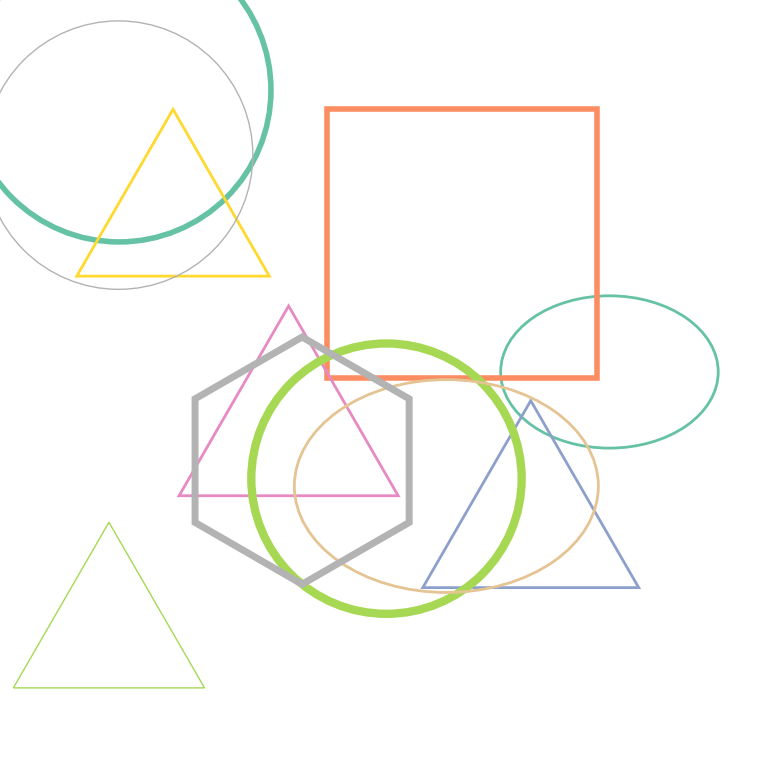[{"shape": "oval", "thickness": 1, "radius": 0.71, "center": [0.791, 0.517]}, {"shape": "circle", "thickness": 2, "radius": 0.99, "center": [0.155, 0.883]}, {"shape": "square", "thickness": 2, "radius": 0.87, "center": [0.6, 0.683]}, {"shape": "triangle", "thickness": 1, "radius": 0.81, "center": [0.689, 0.318]}, {"shape": "triangle", "thickness": 1, "radius": 0.82, "center": [0.375, 0.438]}, {"shape": "triangle", "thickness": 0.5, "radius": 0.72, "center": [0.141, 0.178]}, {"shape": "circle", "thickness": 3, "radius": 0.88, "center": [0.502, 0.378]}, {"shape": "triangle", "thickness": 1, "radius": 0.72, "center": [0.225, 0.714]}, {"shape": "oval", "thickness": 1, "radius": 0.99, "center": [0.58, 0.369]}, {"shape": "circle", "thickness": 0.5, "radius": 0.87, "center": [0.154, 0.799]}, {"shape": "hexagon", "thickness": 2.5, "radius": 0.8, "center": [0.392, 0.402]}]